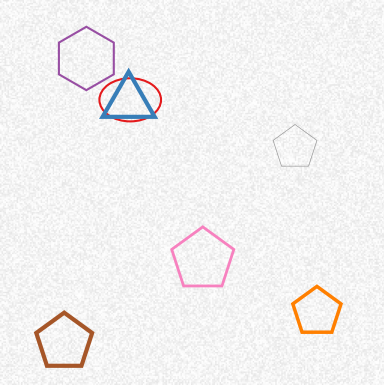[{"shape": "oval", "thickness": 1.5, "radius": 0.4, "center": [0.338, 0.741]}, {"shape": "triangle", "thickness": 3, "radius": 0.39, "center": [0.334, 0.736]}, {"shape": "hexagon", "thickness": 1.5, "radius": 0.41, "center": [0.224, 0.848]}, {"shape": "pentagon", "thickness": 2.5, "radius": 0.33, "center": [0.823, 0.19]}, {"shape": "pentagon", "thickness": 3, "radius": 0.38, "center": [0.167, 0.112]}, {"shape": "pentagon", "thickness": 2, "radius": 0.42, "center": [0.527, 0.326]}, {"shape": "pentagon", "thickness": 0.5, "radius": 0.3, "center": [0.766, 0.617]}]